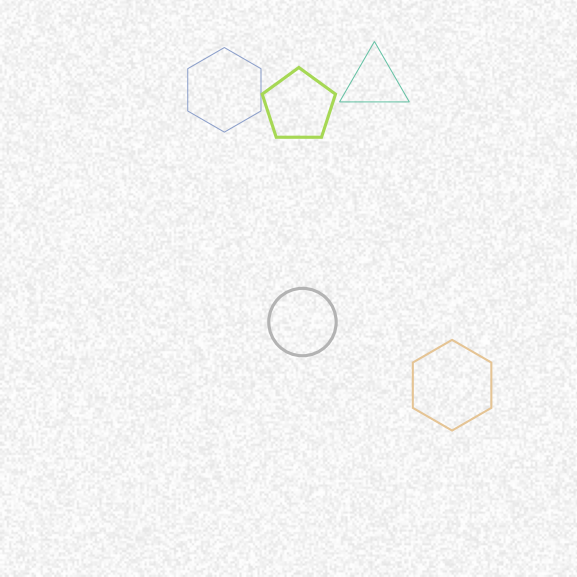[{"shape": "triangle", "thickness": 0.5, "radius": 0.35, "center": [0.648, 0.858]}, {"shape": "hexagon", "thickness": 0.5, "radius": 0.37, "center": [0.389, 0.844]}, {"shape": "pentagon", "thickness": 1.5, "radius": 0.33, "center": [0.517, 0.815]}, {"shape": "hexagon", "thickness": 1, "radius": 0.39, "center": [0.783, 0.332]}, {"shape": "circle", "thickness": 1.5, "radius": 0.29, "center": [0.524, 0.441]}]